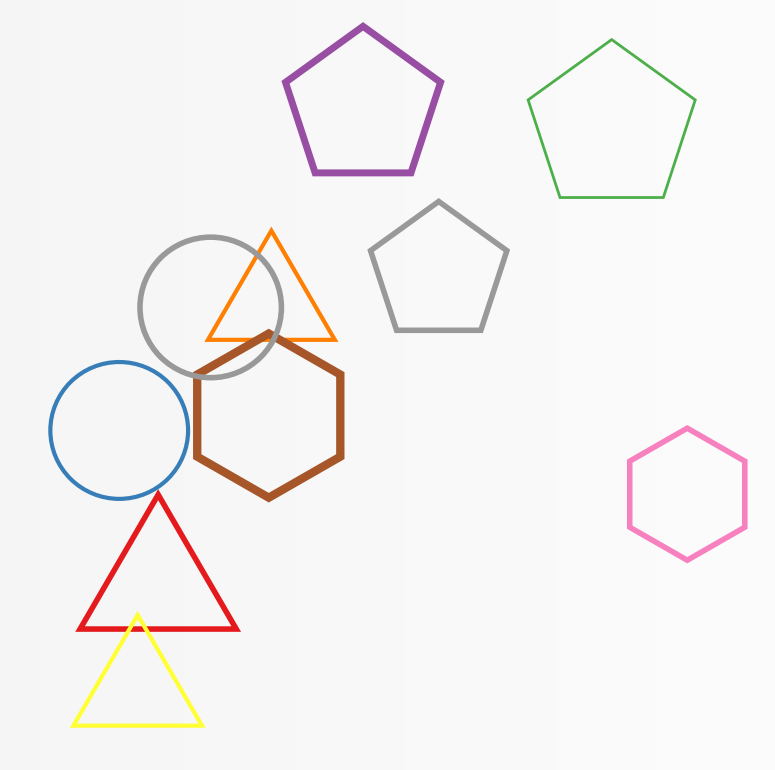[{"shape": "triangle", "thickness": 2, "radius": 0.58, "center": [0.204, 0.241]}, {"shape": "circle", "thickness": 1.5, "radius": 0.44, "center": [0.154, 0.441]}, {"shape": "pentagon", "thickness": 1, "radius": 0.57, "center": [0.789, 0.835]}, {"shape": "pentagon", "thickness": 2.5, "radius": 0.53, "center": [0.468, 0.861]}, {"shape": "triangle", "thickness": 1.5, "radius": 0.47, "center": [0.35, 0.606]}, {"shape": "triangle", "thickness": 1.5, "radius": 0.48, "center": [0.178, 0.105]}, {"shape": "hexagon", "thickness": 3, "radius": 0.53, "center": [0.347, 0.46]}, {"shape": "hexagon", "thickness": 2, "radius": 0.43, "center": [0.887, 0.358]}, {"shape": "pentagon", "thickness": 2, "radius": 0.46, "center": [0.566, 0.646]}, {"shape": "circle", "thickness": 2, "radius": 0.46, "center": [0.272, 0.601]}]